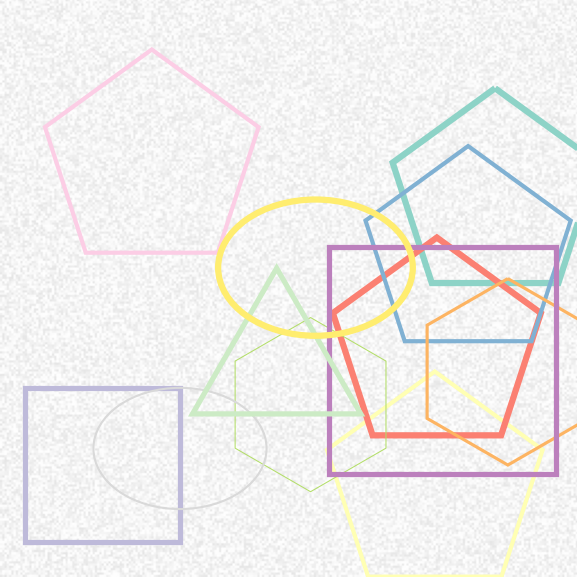[{"shape": "pentagon", "thickness": 3, "radius": 0.93, "center": [0.857, 0.66]}, {"shape": "pentagon", "thickness": 2, "radius": 0.98, "center": [0.753, 0.159]}, {"shape": "square", "thickness": 2.5, "radius": 0.67, "center": [0.177, 0.194]}, {"shape": "pentagon", "thickness": 3, "radius": 0.95, "center": [0.756, 0.398]}, {"shape": "pentagon", "thickness": 2, "radius": 0.93, "center": [0.811, 0.559]}, {"shape": "hexagon", "thickness": 1.5, "radius": 0.81, "center": [0.879, 0.355]}, {"shape": "hexagon", "thickness": 0.5, "radius": 0.75, "center": [0.538, 0.298]}, {"shape": "pentagon", "thickness": 2, "radius": 0.97, "center": [0.263, 0.719]}, {"shape": "oval", "thickness": 1, "radius": 0.75, "center": [0.312, 0.223]}, {"shape": "square", "thickness": 2.5, "radius": 0.98, "center": [0.766, 0.375]}, {"shape": "triangle", "thickness": 2.5, "radius": 0.84, "center": [0.479, 0.367]}, {"shape": "oval", "thickness": 3, "radius": 0.84, "center": [0.546, 0.536]}]